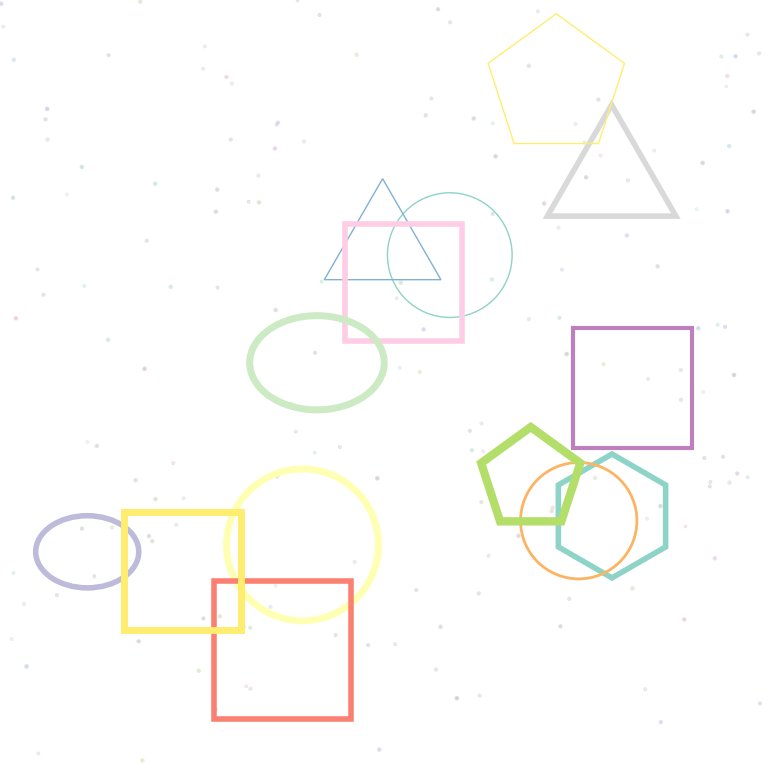[{"shape": "circle", "thickness": 0.5, "radius": 0.4, "center": [0.584, 0.669]}, {"shape": "hexagon", "thickness": 2, "radius": 0.4, "center": [0.795, 0.33]}, {"shape": "circle", "thickness": 2.5, "radius": 0.49, "center": [0.393, 0.292]}, {"shape": "oval", "thickness": 2, "radius": 0.33, "center": [0.113, 0.283]}, {"shape": "square", "thickness": 2, "radius": 0.45, "center": [0.367, 0.156]}, {"shape": "triangle", "thickness": 0.5, "radius": 0.44, "center": [0.497, 0.68]}, {"shape": "circle", "thickness": 1, "radius": 0.38, "center": [0.752, 0.324]}, {"shape": "pentagon", "thickness": 3, "radius": 0.34, "center": [0.689, 0.378]}, {"shape": "square", "thickness": 2, "radius": 0.38, "center": [0.524, 0.633]}, {"shape": "triangle", "thickness": 2, "radius": 0.48, "center": [0.794, 0.768]}, {"shape": "square", "thickness": 1.5, "radius": 0.39, "center": [0.821, 0.497]}, {"shape": "oval", "thickness": 2.5, "radius": 0.44, "center": [0.412, 0.529]}, {"shape": "pentagon", "thickness": 0.5, "radius": 0.47, "center": [0.722, 0.889]}, {"shape": "square", "thickness": 2.5, "radius": 0.38, "center": [0.237, 0.258]}]